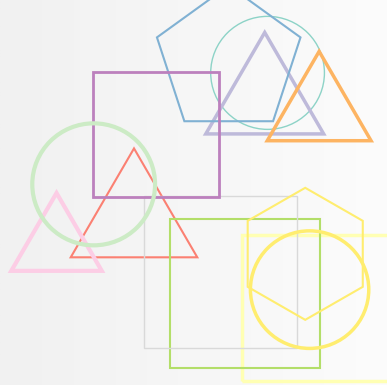[{"shape": "circle", "thickness": 1, "radius": 0.73, "center": [0.69, 0.811]}, {"shape": "square", "thickness": 2.5, "radius": 0.95, "center": [0.815, 0.201]}, {"shape": "triangle", "thickness": 2.5, "radius": 0.88, "center": [0.683, 0.74]}, {"shape": "triangle", "thickness": 1.5, "radius": 0.94, "center": [0.346, 0.426]}, {"shape": "pentagon", "thickness": 1.5, "radius": 0.97, "center": [0.59, 0.843]}, {"shape": "triangle", "thickness": 2.5, "radius": 0.77, "center": [0.824, 0.712]}, {"shape": "square", "thickness": 1.5, "radius": 0.96, "center": [0.632, 0.238]}, {"shape": "triangle", "thickness": 3, "radius": 0.67, "center": [0.146, 0.364]}, {"shape": "square", "thickness": 1, "radius": 0.99, "center": [0.57, 0.292]}, {"shape": "square", "thickness": 2, "radius": 0.81, "center": [0.403, 0.65]}, {"shape": "circle", "thickness": 3, "radius": 0.79, "center": [0.242, 0.521]}, {"shape": "hexagon", "thickness": 1.5, "radius": 0.86, "center": [0.788, 0.341]}, {"shape": "circle", "thickness": 2.5, "radius": 0.76, "center": [0.799, 0.248]}]